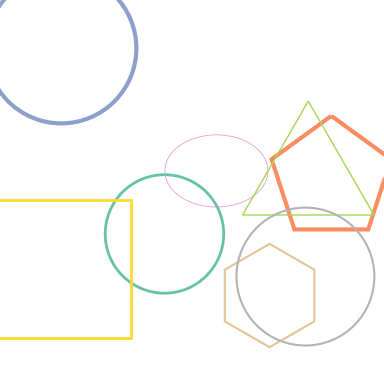[{"shape": "circle", "thickness": 2, "radius": 0.77, "center": [0.427, 0.392]}, {"shape": "pentagon", "thickness": 3, "radius": 0.82, "center": [0.861, 0.536]}, {"shape": "circle", "thickness": 3, "radius": 0.97, "center": [0.159, 0.875]}, {"shape": "oval", "thickness": 0.5, "radius": 0.67, "center": [0.562, 0.556]}, {"shape": "triangle", "thickness": 1, "radius": 0.99, "center": [0.801, 0.54]}, {"shape": "square", "thickness": 2, "radius": 0.9, "center": [0.16, 0.301]}, {"shape": "hexagon", "thickness": 1.5, "radius": 0.67, "center": [0.7, 0.232]}, {"shape": "circle", "thickness": 1.5, "radius": 0.9, "center": [0.793, 0.282]}]